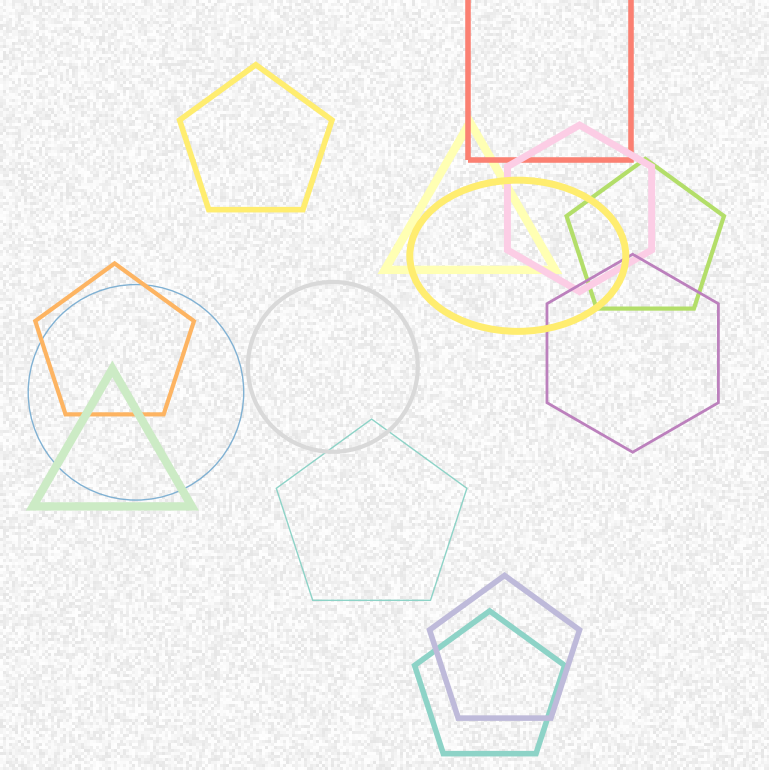[{"shape": "pentagon", "thickness": 2, "radius": 0.51, "center": [0.636, 0.104]}, {"shape": "pentagon", "thickness": 0.5, "radius": 0.65, "center": [0.483, 0.326]}, {"shape": "triangle", "thickness": 3, "radius": 0.64, "center": [0.61, 0.713]}, {"shape": "pentagon", "thickness": 2, "radius": 0.51, "center": [0.655, 0.15]}, {"shape": "square", "thickness": 2, "radius": 0.53, "center": [0.713, 0.898]}, {"shape": "circle", "thickness": 0.5, "radius": 0.7, "center": [0.177, 0.49]}, {"shape": "pentagon", "thickness": 1.5, "radius": 0.54, "center": [0.149, 0.55]}, {"shape": "pentagon", "thickness": 1.5, "radius": 0.54, "center": [0.838, 0.686]}, {"shape": "hexagon", "thickness": 2.5, "radius": 0.54, "center": [0.753, 0.729]}, {"shape": "circle", "thickness": 1.5, "radius": 0.55, "center": [0.432, 0.524]}, {"shape": "hexagon", "thickness": 1, "radius": 0.64, "center": [0.822, 0.541]}, {"shape": "triangle", "thickness": 3, "radius": 0.6, "center": [0.146, 0.402]}, {"shape": "oval", "thickness": 2.5, "radius": 0.7, "center": [0.672, 0.668]}, {"shape": "pentagon", "thickness": 2, "radius": 0.52, "center": [0.332, 0.812]}]